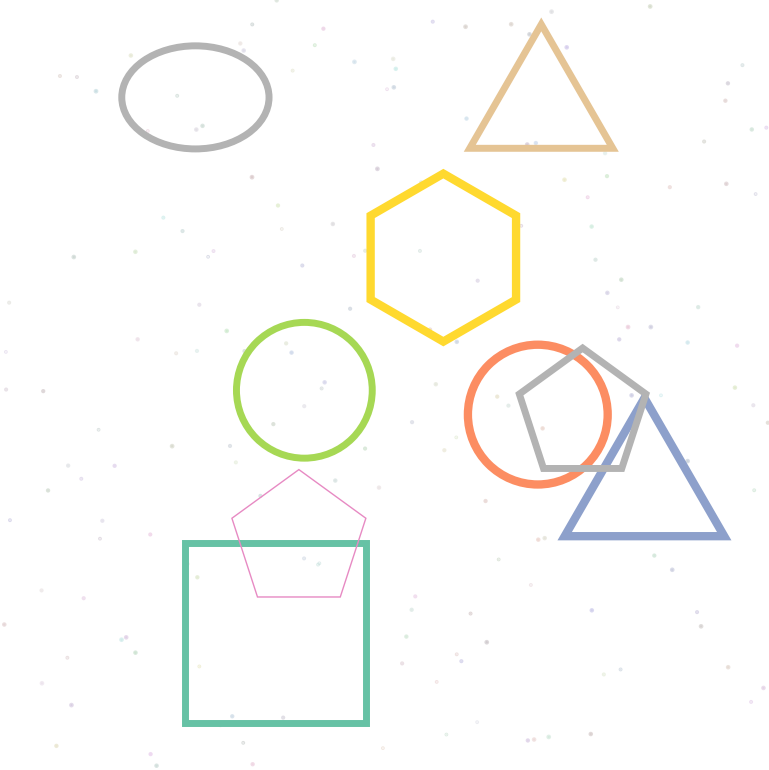[{"shape": "square", "thickness": 2.5, "radius": 0.59, "center": [0.358, 0.178]}, {"shape": "circle", "thickness": 3, "radius": 0.45, "center": [0.698, 0.462]}, {"shape": "triangle", "thickness": 3, "radius": 0.6, "center": [0.837, 0.363]}, {"shape": "pentagon", "thickness": 0.5, "radius": 0.46, "center": [0.388, 0.299]}, {"shape": "circle", "thickness": 2.5, "radius": 0.44, "center": [0.395, 0.493]}, {"shape": "hexagon", "thickness": 3, "radius": 0.55, "center": [0.576, 0.665]}, {"shape": "triangle", "thickness": 2.5, "radius": 0.54, "center": [0.703, 0.861]}, {"shape": "oval", "thickness": 2.5, "radius": 0.48, "center": [0.254, 0.874]}, {"shape": "pentagon", "thickness": 2.5, "radius": 0.43, "center": [0.757, 0.462]}]